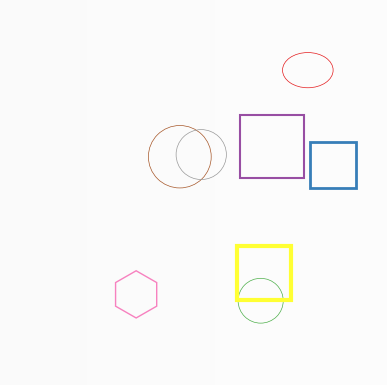[{"shape": "oval", "thickness": 0.5, "radius": 0.33, "center": [0.794, 0.818]}, {"shape": "square", "thickness": 2, "radius": 0.29, "center": [0.86, 0.572]}, {"shape": "circle", "thickness": 0.5, "radius": 0.29, "center": [0.673, 0.219]}, {"shape": "square", "thickness": 1.5, "radius": 0.41, "center": [0.701, 0.619]}, {"shape": "square", "thickness": 3, "radius": 0.35, "center": [0.681, 0.291]}, {"shape": "circle", "thickness": 0.5, "radius": 0.41, "center": [0.464, 0.593]}, {"shape": "hexagon", "thickness": 1, "radius": 0.31, "center": [0.351, 0.235]}, {"shape": "circle", "thickness": 0.5, "radius": 0.32, "center": [0.519, 0.598]}]